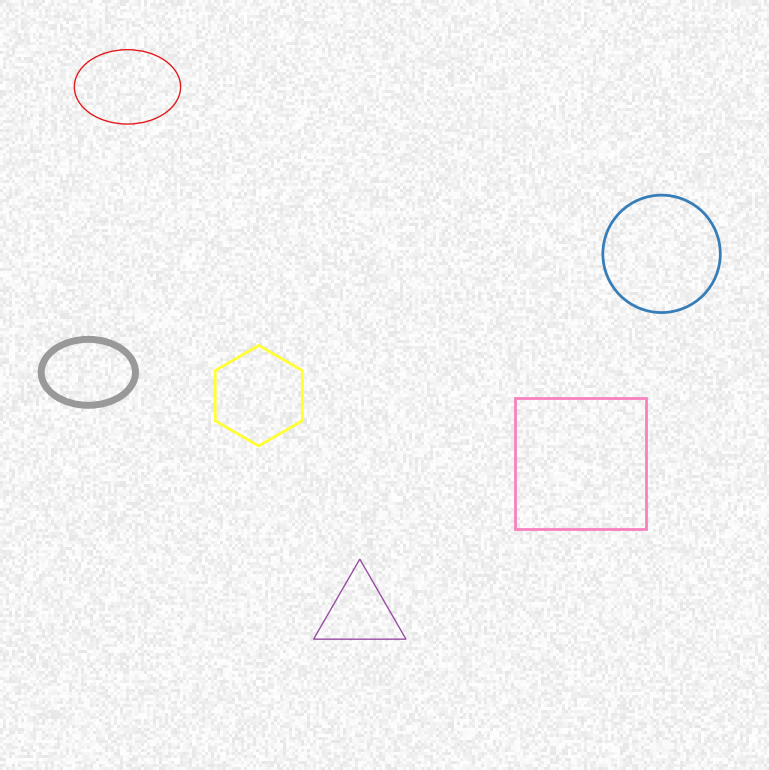[{"shape": "oval", "thickness": 0.5, "radius": 0.34, "center": [0.166, 0.887]}, {"shape": "circle", "thickness": 1, "radius": 0.38, "center": [0.859, 0.67]}, {"shape": "triangle", "thickness": 0.5, "radius": 0.35, "center": [0.467, 0.205]}, {"shape": "hexagon", "thickness": 1, "radius": 0.33, "center": [0.336, 0.486]}, {"shape": "square", "thickness": 1, "radius": 0.42, "center": [0.754, 0.398]}, {"shape": "oval", "thickness": 2.5, "radius": 0.31, "center": [0.115, 0.516]}]